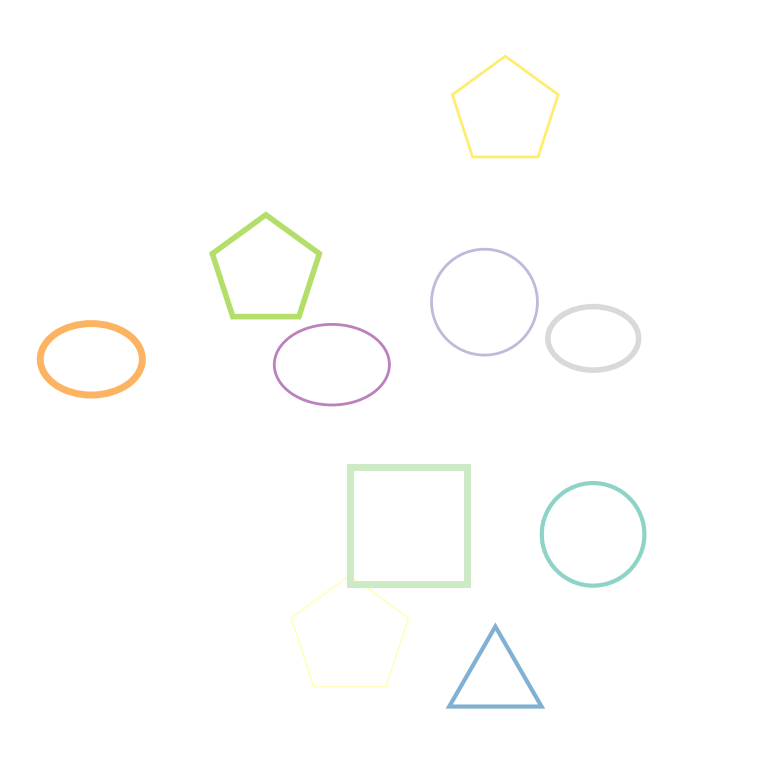[{"shape": "circle", "thickness": 1.5, "radius": 0.33, "center": [0.77, 0.306]}, {"shape": "pentagon", "thickness": 0.5, "radius": 0.4, "center": [0.454, 0.173]}, {"shape": "circle", "thickness": 1, "radius": 0.34, "center": [0.629, 0.608]}, {"shape": "triangle", "thickness": 1.5, "radius": 0.35, "center": [0.643, 0.117]}, {"shape": "oval", "thickness": 2.5, "radius": 0.33, "center": [0.119, 0.533]}, {"shape": "pentagon", "thickness": 2, "radius": 0.37, "center": [0.345, 0.648]}, {"shape": "oval", "thickness": 2, "radius": 0.29, "center": [0.77, 0.561]}, {"shape": "oval", "thickness": 1, "radius": 0.37, "center": [0.431, 0.526]}, {"shape": "square", "thickness": 2.5, "radius": 0.38, "center": [0.531, 0.317]}, {"shape": "pentagon", "thickness": 1, "radius": 0.36, "center": [0.656, 0.855]}]